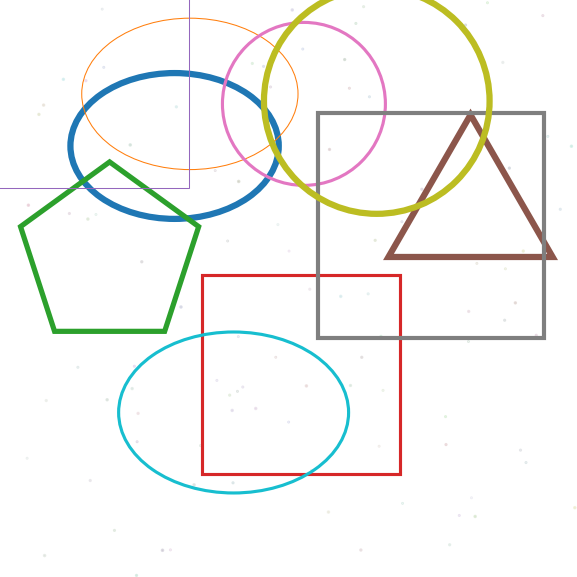[{"shape": "oval", "thickness": 3, "radius": 0.9, "center": [0.302, 0.746]}, {"shape": "oval", "thickness": 0.5, "radius": 0.94, "center": [0.329, 0.837]}, {"shape": "pentagon", "thickness": 2.5, "radius": 0.81, "center": [0.19, 0.557]}, {"shape": "square", "thickness": 1.5, "radius": 0.86, "center": [0.522, 0.351]}, {"shape": "square", "thickness": 0.5, "radius": 0.84, "center": [0.159, 0.842]}, {"shape": "triangle", "thickness": 3, "radius": 0.82, "center": [0.815, 0.636]}, {"shape": "circle", "thickness": 1.5, "radius": 0.71, "center": [0.526, 0.819]}, {"shape": "square", "thickness": 2, "radius": 0.98, "center": [0.746, 0.609]}, {"shape": "circle", "thickness": 3, "radius": 0.98, "center": [0.652, 0.824]}, {"shape": "oval", "thickness": 1.5, "radius": 1.0, "center": [0.405, 0.285]}]